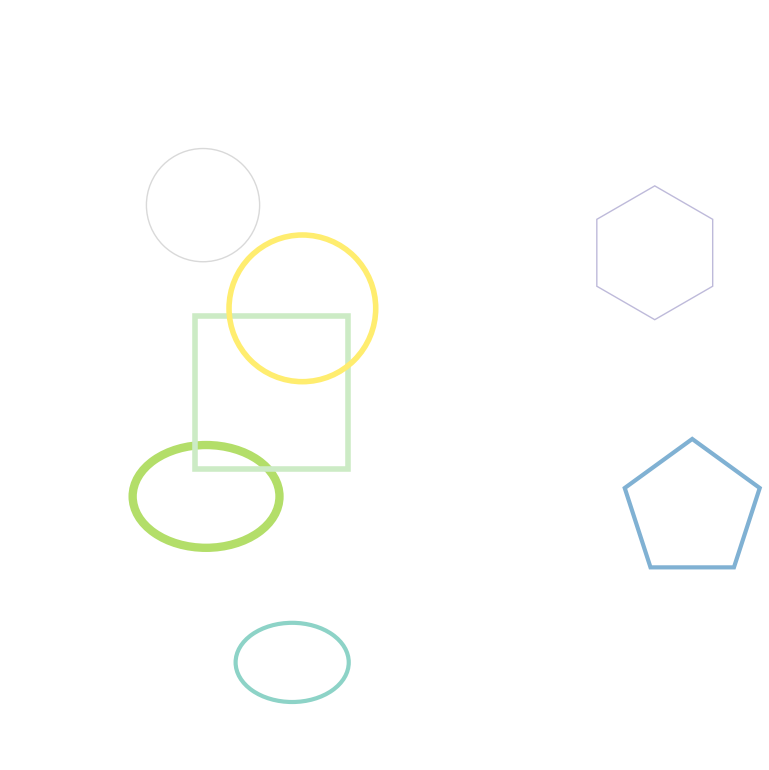[{"shape": "oval", "thickness": 1.5, "radius": 0.37, "center": [0.379, 0.14]}, {"shape": "hexagon", "thickness": 0.5, "radius": 0.43, "center": [0.85, 0.672]}, {"shape": "pentagon", "thickness": 1.5, "radius": 0.46, "center": [0.899, 0.338]}, {"shape": "oval", "thickness": 3, "radius": 0.48, "center": [0.268, 0.355]}, {"shape": "circle", "thickness": 0.5, "radius": 0.37, "center": [0.264, 0.734]}, {"shape": "square", "thickness": 2, "radius": 0.5, "center": [0.353, 0.49]}, {"shape": "circle", "thickness": 2, "radius": 0.48, "center": [0.393, 0.6]}]